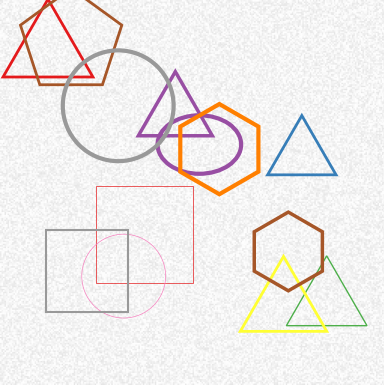[{"shape": "triangle", "thickness": 2, "radius": 0.67, "center": [0.125, 0.867]}, {"shape": "square", "thickness": 0.5, "radius": 0.63, "center": [0.376, 0.392]}, {"shape": "triangle", "thickness": 2, "radius": 0.51, "center": [0.784, 0.597]}, {"shape": "triangle", "thickness": 1, "radius": 0.6, "center": [0.849, 0.215]}, {"shape": "oval", "thickness": 3, "radius": 0.54, "center": [0.518, 0.625]}, {"shape": "triangle", "thickness": 2.5, "radius": 0.55, "center": [0.455, 0.703]}, {"shape": "hexagon", "thickness": 3, "radius": 0.59, "center": [0.57, 0.613]}, {"shape": "triangle", "thickness": 2, "radius": 0.65, "center": [0.736, 0.204]}, {"shape": "hexagon", "thickness": 2.5, "radius": 0.51, "center": [0.749, 0.347]}, {"shape": "pentagon", "thickness": 2, "radius": 0.69, "center": [0.185, 0.892]}, {"shape": "circle", "thickness": 0.5, "radius": 0.54, "center": [0.321, 0.283]}, {"shape": "circle", "thickness": 3, "radius": 0.72, "center": [0.307, 0.725]}, {"shape": "square", "thickness": 1.5, "radius": 0.54, "center": [0.226, 0.296]}]